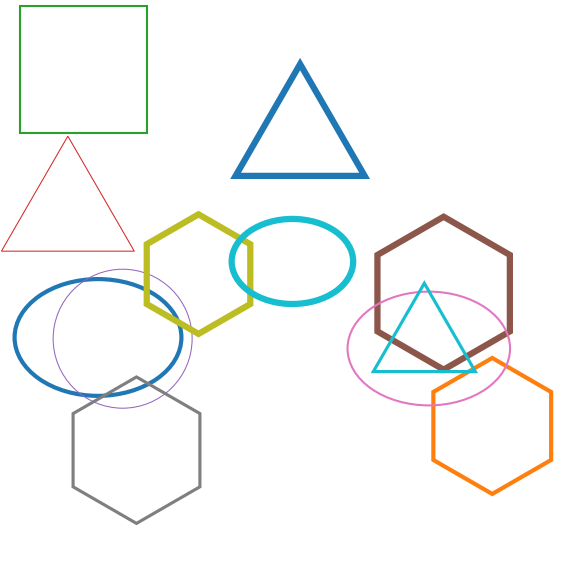[{"shape": "oval", "thickness": 2, "radius": 0.72, "center": [0.17, 0.415]}, {"shape": "triangle", "thickness": 3, "radius": 0.65, "center": [0.52, 0.759]}, {"shape": "hexagon", "thickness": 2, "radius": 0.59, "center": [0.852, 0.262]}, {"shape": "square", "thickness": 1, "radius": 0.55, "center": [0.145, 0.879]}, {"shape": "triangle", "thickness": 0.5, "radius": 0.66, "center": [0.118, 0.631]}, {"shape": "circle", "thickness": 0.5, "radius": 0.6, "center": [0.212, 0.413]}, {"shape": "hexagon", "thickness": 3, "radius": 0.66, "center": [0.768, 0.491]}, {"shape": "oval", "thickness": 1, "radius": 0.7, "center": [0.743, 0.396]}, {"shape": "hexagon", "thickness": 1.5, "radius": 0.63, "center": [0.236, 0.22]}, {"shape": "hexagon", "thickness": 3, "radius": 0.52, "center": [0.344, 0.524]}, {"shape": "triangle", "thickness": 1.5, "radius": 0.51, "center": [0.735, 0.407]}, {"shape": "oval", "thickness": 3, "radius": 0.53, "center": [0.506, 0.546]}]